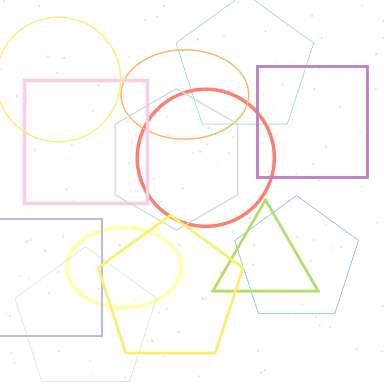[{"shape": "pentagon", "thickness": 0.5, "radius": 0.94, "center": [0.636, 0.83]}, {"shape": "oval", "thickness": 3, "radius": 0.74, "center": [0.322, 0.305]}, {"shape": "square", "thickness": 1.5, "radius": 0.76, "center": [0.112, 0.279]}, {"shape": "circle", "thickness": 2.5, "radius": 0.89, "center": [0.535, 0.59]}, {"shape": "pentagon", "thickness": 0.5, "radius": 0.85, "center": [0.77, 0.323]}, {"shape": "oval", "thickness": 1, "radius": 0.83, "center": [0.48, 0.755]}, {"shape": "triangle", "thickness": 2, "radius": 0.79, "center": [0.69, 0.323]}, {"shape": "square", "thickness": 2.5, "radius": 0.8, "center": [0.222, 0.632]}, {"shape": "hexagon", "thickness": 1, "radius": 0.92, "center": [0.458, 0.586]}, {"shape": "square", "thickness": 2, "radius": 0.72, "center": [0.81, 0.684]}, {"shape": "pentagon", "thickness": 0.5, "radius": 0.97, "center": [0.223, 0.166]}, {"shape": "pentagon", "thickness": 2, "radius": 0.99, "center": [0.443, 0.243]}, {"shape": "circle", "thickness": 1, "radius": 0.81, "center": [0.151, 0.794]}]